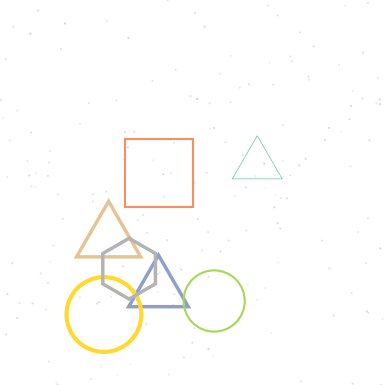[{"shape": "triangle", "thickness": 0.5, "radius": 0.37, "center": [0.668, 0.573]}, {"shape": "square", "thickness": 1.5, "radius": 0.44, "center": [0.414, 0.55]}, {"shape": "triangle", "thickness": 2.5, "radius": 0.45, "center": [0.412, 0.248]}, {"shape": "circle", "thickness": 1.5, "radius": 0.4, "center": [0.556, 0.218]}, {"shape": "circle", "thickness": 3, "radius": 0.49, "center": [0.27, 0.183]}, {"shape": "triangle", "thickness": 2.5, "radius": 0.48, "center": [0.282, 0.381]}, {"shape": "hexagon", "thickness": 2.5, "radius": 0.39, "center": [0.335, 0.302]}]